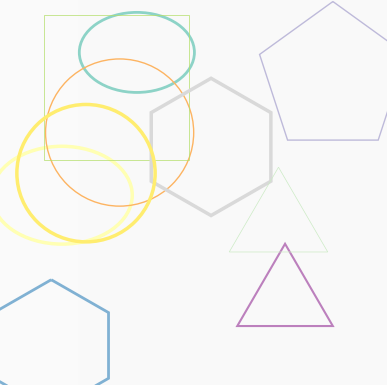[{"shape": "oval", "thickness": 2, "radius": 0.74, "center": [0.353, 0.864]}, {"shape": "oval", "thickness": 2.5, "radius": 0.91, "center": [0.16, 0.493]}, {"shape": "pentagon", "thickness": 1, "radius": 0.99, "center": [0.859, 0.797]}, {"shape": "hexagon", "thickness": 2, "radius": 0.85, "center": [0.132, 0.103]}, {"shape": "circle", "thickness": 1, "radius": 0.96, "center": [0.309, 0.656]}, {"shape": "square", "thickness": 0.5, "radius": 0.94, "center": [0.302, 0.773]}, {"shape": "hexagon", "thickness": 2.5, "radius": 0.89, "center": [0.545, 0.618]}, {"shape": "triangle", "thickness": 1.5, "radius": 0.71, "center": [0.736, 0.224]}, {"shape": "triangle", "thickness": 0.5, "radius": 0.73, "center": [0.719, 0.419]}, {"shape": "circle", "thickness": 2.5, "radius": 0.89, "center": [0.222, 0.55]}]